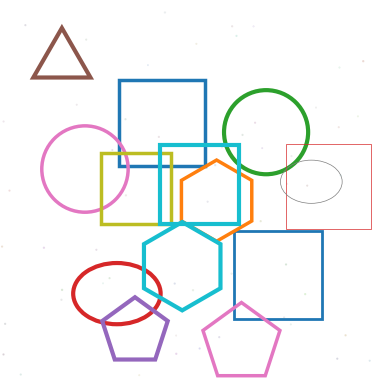[{"shape": "square", "thickness": 2, "radius": 0.57, "center": [0.723, 0.285]}, {"shape": "square", "thickness": 2.5, "radius": 0.56, "center": [0.42, 0.679]}, {"shape": "hexagon", "thickness": 2.5, "radius": 0.53, "center": [0.563, 0.479]}, {"shape": "circle", "thickness": 3, "radius": 0.55, "center": [0.691, 0.657]}, {"shape": "square", "thickness": 0.5, "radius": 0.55, "center": [0.854, 0.516]}, {"shape": "oval", "thickness": 3, "radius": 0.57, "center": [0.304, 0.237]}, {"shape": "pentagon", "thickness": 3, "radius": 0.45, "center": [0.351, 0.139]}, {"shape": "triangle", "thickness": 3, "radius": 0.43, "center": [0.161, 0.842]}, {"shape": "pentagon", "thickness": 2.5, "radius": 0.53, "center": [0.627, 0.109]}, {"shape": "circle", "thickness": 2.5, "radius": 0.56, "center": [0.221, 0.561]}, {"shape": "oval", "thickness": 0.5, "radius": 0.4, "center": [0.809, 0.528]}, {"shape": "square", "thickness": 2.5, "radius": 0.46, "center": [0.353, 0.511]}, {"shape": "hexagon", "thickness": 3, "radius": 0.57, "center": [0.473, 0.309]}, {"shape": "square", "thickness": 3, "radius": 0.51, "center": [0.519, 0.522]}]